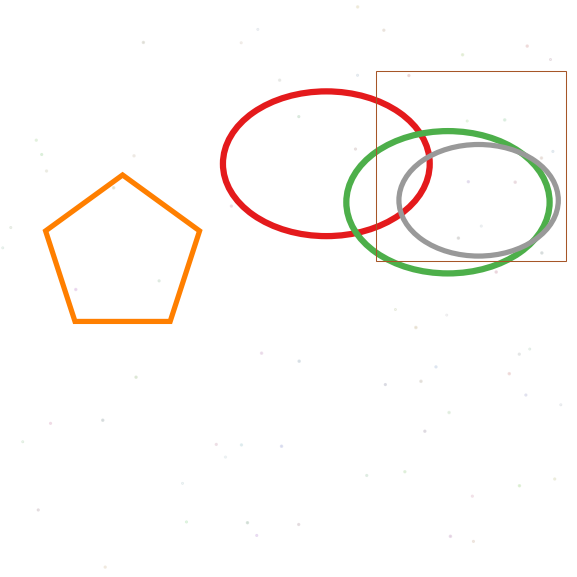[{"shape": "oval", "thickness": 3, "radius": 0.9, "center": [0.565, 0.716]}, {"shape": "oval", "thickness": 3, "radius": 0.88, "center": [0.776, 0.649]}, {"shape": "pentagon", "thickness": 2.5, "radius": 0.7, "center": [0.212, 0.556]}, {"shape": "square", "thickness": 0.5, "radius": 0.82, "center": [0.816, 0.711]}, {"shape": "oval", "thickness": 2.5, "radius": 0.69, "center": [0.829, 0.652]}]